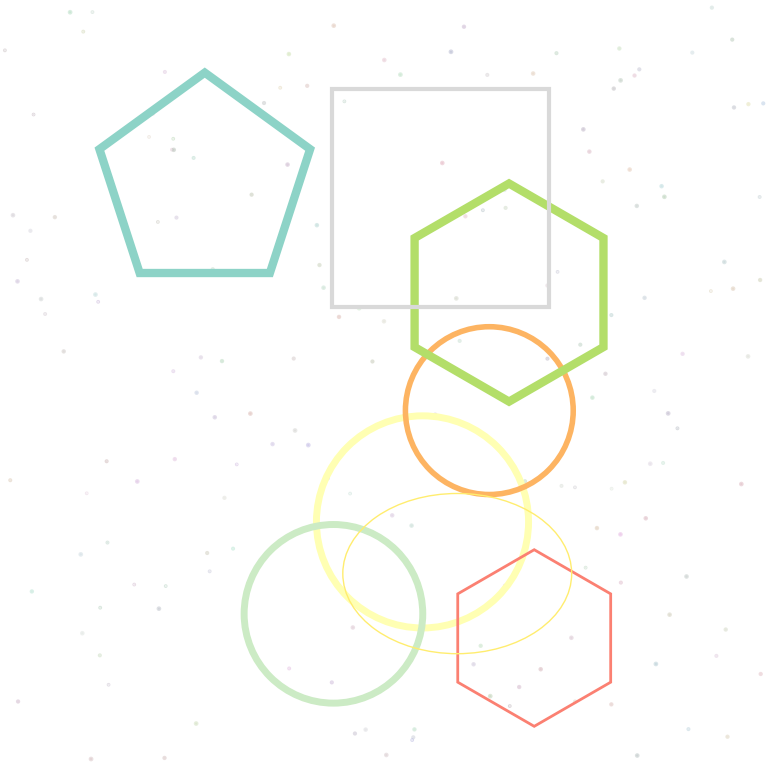[{"shape": "pentagon", "thickness": 3, "radius": 0.72, "center": [0.266, 0.762]}, {"shape": "circle", "thickness": 2.5, "radius": 0.69, "center": [0.549, 0.322]}, {"shape": "hexagon", "thickness": 1, "radius": 0.57, "center": [0.694, 0.171]}, {"shape": "circle", "thickness": 2, "radius": 0.54, "center": [0.635, 0.467]}, {"shape": "hexagon", "thickness": 3, "radius": 0.71, "center": [0.661, 0.62]}, {"shape": "square", "thickness": 1.5, "radius": 0.71, "center": [0.572, 0.743]}, {"shape": "circle", "thickness": 2.5, "radius": 0.58, "center": [0.433, 0.203]}, {"shape": "oval", "thickness": 0.5, "radius": 0.74, "center": [0.594, 0.255]}]